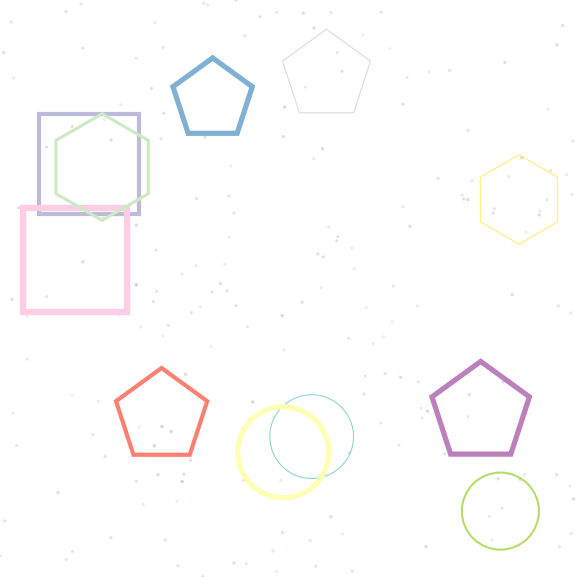[{"shape": "circle", "thickness": 0.5, "radius": 0.36, "center": [0.54, 0.243]}, {"shape": "circle", "thickness": 2.5, "radius": 0.39, "center": [0.491, 0.216]}, {"shape": "square", "thickness": 2, "radius": 0.43, "center": [0.155, 0.714]}, {"shape": "pentagon", "thickness": 2, "radius": 0.42, "center": [0.28, 0.279]}, {"shape": "pentagon", "thickness": 2.5, "radius": 0.36, "center": [0.368, 0.827]}, {"shape": "circle", "thickness": 1, "radius": 0.33, "center": [0.866, 0.114]}, {"shape": "square", "thickness": 3, "radius": 0.45, "center": [0.129, 0.55]}, {"shape": "pentagon", "thickness": 0.5, "radius": 0.4, "center": [0.565, 0.869]}, {"shape": "pentagon", "thickness": 2.5, "radius": 0.44, "center": [0.832, 0.285]}, {"shape": "hexagon", "thickness": 1.5, "radius": 0.46, "center": [0.177, 0.71]}, {"shape": "hexagon", "thickness": 0.5, "radius": 0.39, "center": [0.899, 0.654]}]